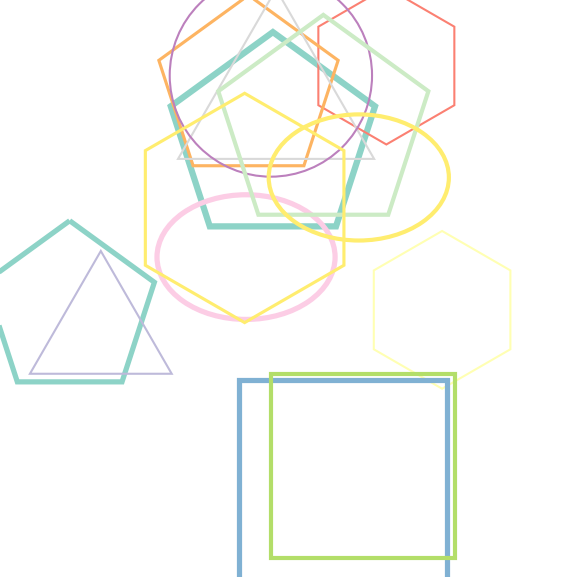[{"shape": "pentagon", "thickness": 3, "radius": 0.93, "center": [0.473, 0.758]}, {"shape": "pentagon", "thickness": 2.5, "radius": 0.77, "center": [0.121, 0.463]}, {"shape": "hexagon", "thickness": 1, "radius": 0.68, "center": [0.766, 0.463]}, {"shape": "triangle", "thickness": 1, "radius": 0.71, "center": [0.175, 0.423]}, {"shape": "hexagon", "thickness": 1, "radius": 0.68, "center": [0.669, 0.885]}, {"shape": "square", "thickness": 2.5, "radius": 0.9, "center": [0.594, 0.16]}, {"shape": "pentagon", "thickness": 1.5, "radius": 0.82, "center": [0.43, 0.844]}, {"shape": "square", "thickness": 2, "radius": 0.79, "center": [0.629, 0.193]}, {"shape": "oval", "thickness": 2.5, "radius": 0.77, "center": [0.426, 0.554]}, {"shape": "triangle", "thickness": 1, "radius": 0.98, "center": [0.478, 0.822]}, {"shape": "circle", "thickness": 1, "radius": 0.88, "center": [0.469, 0.868]}, {"shape": "pentagon", "thickness": 2, "radius": 0.96, "center": [0.56, 0.782]}, {"shape": "oval", "thickness": 2, "radius": 0.78, "center": [0.621, 0.692]}, {"shape": "hexagon", "thickness": 1.5, "radius": 0.99, "center": [0.424, 0.639]}]